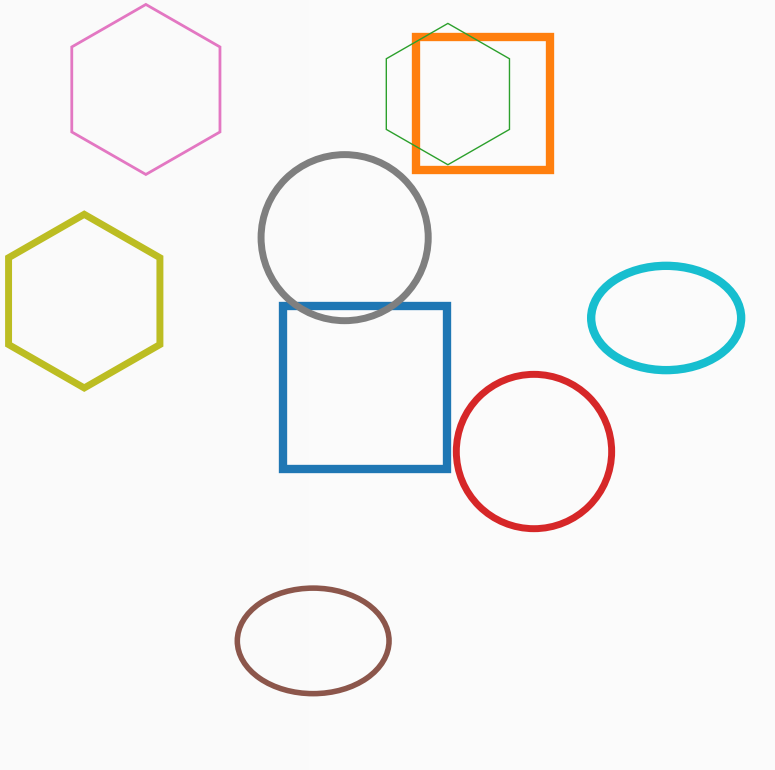[{"shape": "square", "thickness": 3, "radius": 0.53, "center": [0.471, 0.497]}, {"shape": "square", "thickness": 3, "radius": 0.43, "center": [0.623, 0.865]}, {"shape": "hexagon", "thickness": 0.5, "radius": 0.46, "center": [0.578, 0.878]}, {"shape": "circle", "thickness": 2.5, "radius": 0.5, "center": [0.689, 0.414]}, {"shape": "oval", "thickness": 2, "radius": 0.49, "center": [0.404, 0.168]}, {"shape": "hexagon", "thickness": 1, "radius": 0.55, "center": [0.188, 0.884]}, {"shape": "circle", "thickness": 2.5, "radius": 0.54, "center": [0.445, 0.691]}, {"shape": "hexagon", "thickness": 2.5, "radius": 0.56, "center": [0.109, 0.609]}, {"shape": "oval", "thickness": 3, "radius": 0.48, "center": [0.86, 0.587]}]